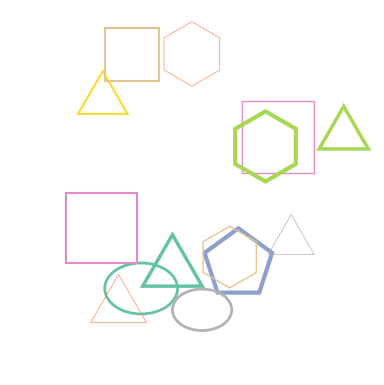[{"shape": "triangle", "thickness": 2.5, "radius": 0.45, "center": [0.448, 0.301]}, {"shape": "oval", "thickness": 2, "radius": 0.47, "center": [0.367, 0.251]}, {"shape": "hexagon", "thickness": 0.5, "radius": 0.42, "center": [0.498, 0.86]}, {"shape": "triangle", "thickness": 0.5, "radius": 0.42, "center": [0.308, 0.204]}, {"shape": "pentagon", "thickness": 3, "radius": 0.46, "center": [0.619, 0.315]}, {"shape": "square", "thickness": 1, "radius": 0.47, "center": [0.722, 0.644]}, {"shape": "square", "thickness": 1.5, "radius": 0.46, "center": [0.264, 0.407]}, {"shape": "triangle", "thickness": 2.5, "radius": 0.37, "center": [0.893, 0.65]}, {"shape": "hexagon", "thickness": 3, "radius": 0.46, "center": [0.69, 0.62]}, {"shape": "triangle", "thickness": 1.5, "radius": 0.37, "center": [0.267, 0.741]}, {"shape": "square", "thickness": 1.5, "radius": 0.35, "center": [0.344, 0.858]}, {"shape": "hexagon", "thickness": 1, "radius": 0.4, "center": [0.597, 0.332]}, {"shape": "triangle", "thickness": 0.5, "radius": 0.35, "center": [0.756, 0.374]}, {"shape": "oval", "thickness": 2, "radius": 0.39, "center": [0.525, 0.195]}]